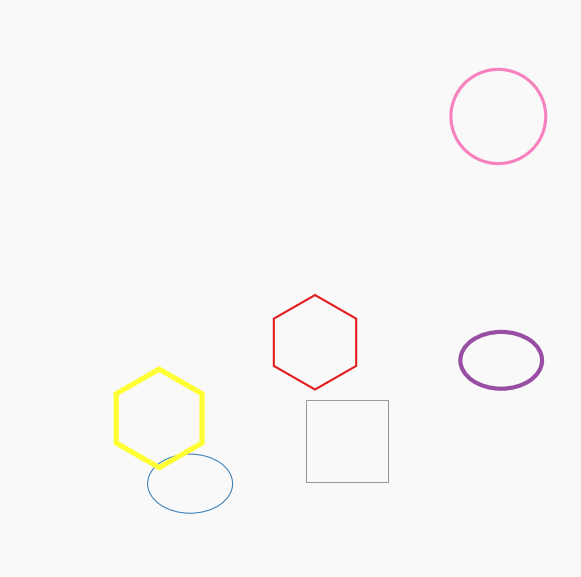[{"shape": "hexagon", "thickness": 1, "radius": 0.41, "center": [0.542, 0.406]}, {"shape": "oval", "thickness": 0.5, "radius": 0.37, "center": [0.327, 0.162]}, {"shape": "oval", "thickness": 2, "radius": 0.35, "center": [0.862, 0.375]}, {"shape": "hexagon", "thickness": 2.5, "radius": 0.43, "center": [0.274, 0.275]}, {"shape": "circle", "thickness": 1.5, "radius": 0.41, "center": [0.857, 0.797]}, {"shape": "square", "thickness": 0.5, "radius": 0.35, "center": [0.597, 0.236]}]